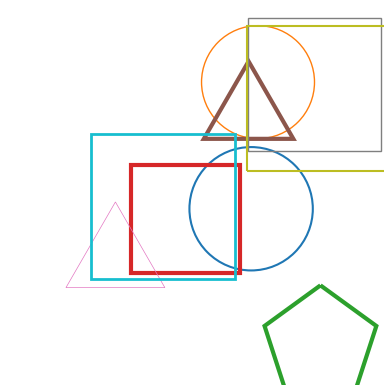[{"shape": "circle", "thickness": 1.5, "radius": 0.8, "center": [0.652, 0.458]}, {"shape": "circle", "thickness": 1, "radius": 0.73, "center": [0.67, 0.787]}, {"shape": "pentagon", "thickness": 3, "radius": 0.76, "center": [0.832, 0.106]}, {"shape": "square", "thickness": 3, "radius": 0.7, "center": [0.481, 0.431]}, {"shape": "triangle", "thickness": 3, "radius": 0.67, "center": [0.646, 0.706]}, {"shape": "triangle", "thickness": 0.5, "radius": 0.74, "center": [0.3, 0.327]}, {"shape": "square", "thickness": 1, "radius": 0.86, "center": [0.816, 0.781]}, {"shape": "square", "thickness": 1.5, "radius": 0.95, "center": [0.831, 0.744]}, {"shape": "square", "thickness": 2, "radius": 0.94, "center": [0.423, 0.464]}]